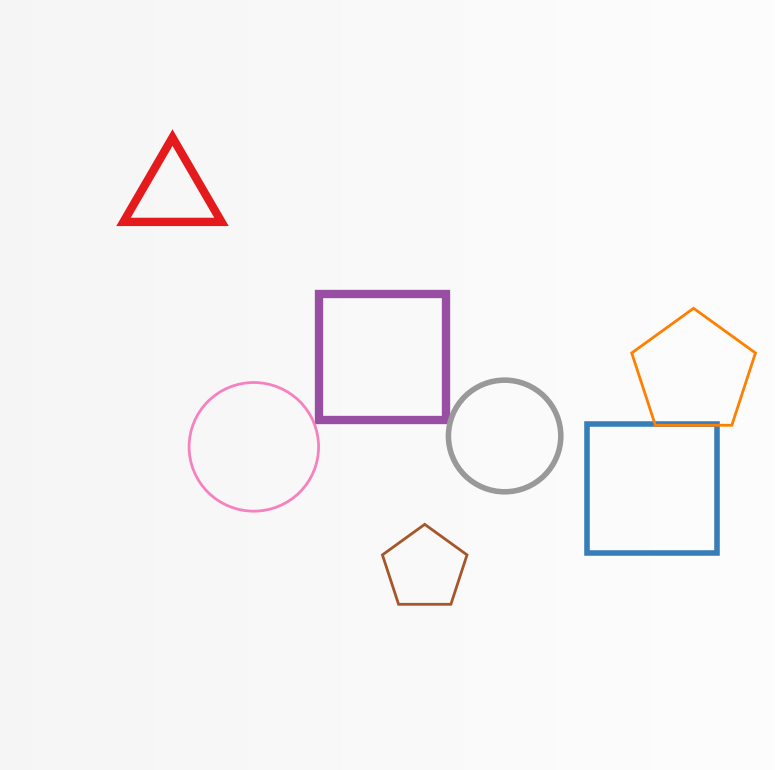[{"shape": "triangle", "thickness": 3, "radius": 0.37, "center": [0.223, 0.748]}, {"shape": "square", "thickness": 2, "radius": 0.42, "center": [0.841, 0.365]}, {"shape": "square", "thickness": 3, "radius": 0.41, "center": [0.493, 0.537]}, {"shape": "pentagon", "thickness": 1, "radius": 0.42, "center": [0.895, 0.516]}, {"shape": "pentagon", "thickness": 1, "radius": 0.29, "center": [0.548, 0.262]}, {"shape": "circle", "thickness": 1, "radius": 0.42, "center": [0.328, 0.42]}, {"shape": "circle", "thickness": 2, "radius": 0.36, "center": [0.651, 0.434]}]